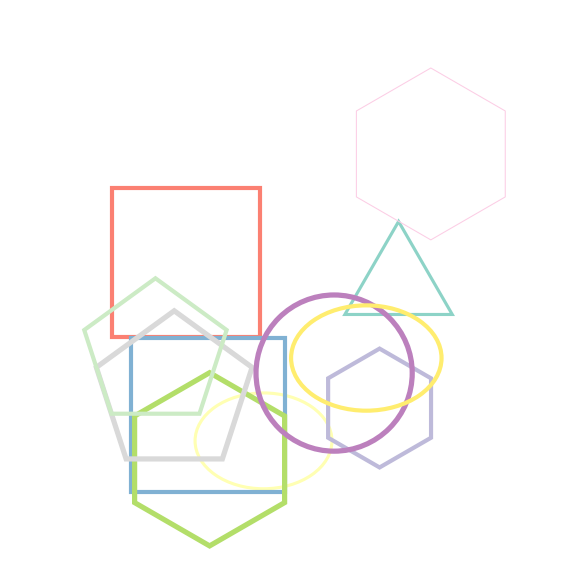[{"shape": "triangle", "thickness": 1.5, "radius": 0.54, "center": [0.69, 0.508]}, {"shape": "oval", "thickness": 1.5, "radius": 0.59, "center": [0.456, 0.236]}, {"shape": "hexagon", "thickness": 2, "radius": 0.51, "center": [0.657, 0.293]}, {"shape": "square", "thickness": 2, "radius": 0.64, "center": [0.322, 0.545]}, {"shape": "square", "thickness": 2, "radius": 0.67, "center": [0.361, 0.281]}, {"shape": "hexagon", "thickness": 2.5, "radius": 0.75, "center": [0.363, 0.204]}, {"shape": "hexagon", "thickness": 0.5, "radius": 0.74, "center": [0.746, 0.733]}, {"shape": "pentagon", "thickness": 2.5, "radius": 0.71, "center": [0.302, 0.319]}, {"shape": "circle", "thickness": 2.5, "radius": 0.68, "center": [0.579, 0.353]}, {"shape": "pentagon", "thickness": 2, "radius": 0.65, "center": [0.269, 0.388]}, {"shape": "oval", "thickness": 2, "radius": 0.65, "center": [0.634, 0.379]}]